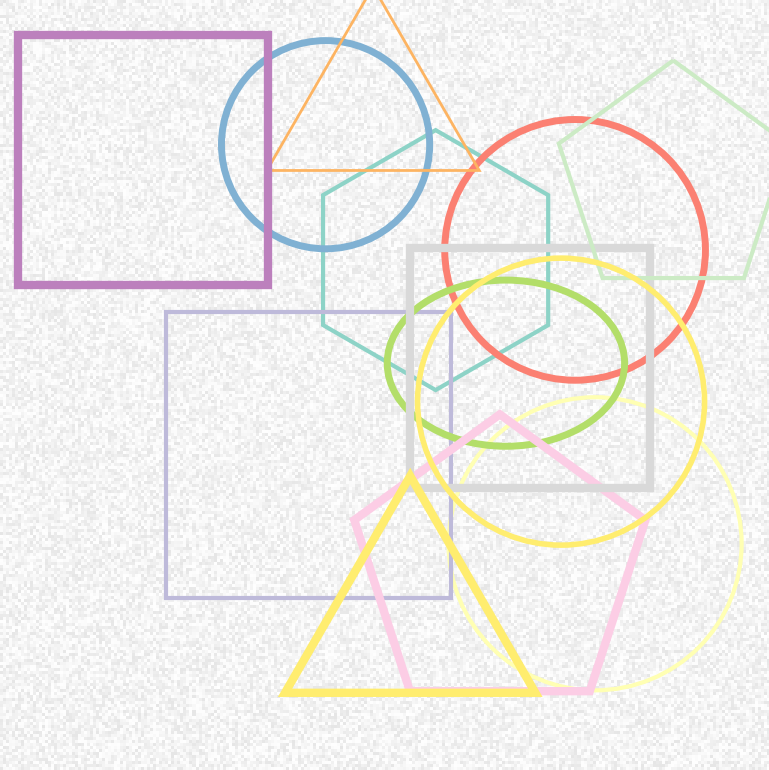[{"shape": "hexagon", "thickness": 1.5, "radius": 0.84, "center": [0.566, 0.662]}, {"shape": "circle", "thickness": 1.5, "radius": 0.95, "center": [0.773, 0.294]}, {"shape": "square", "thickness": 1.5, "radius": 0.93, "center": [0.401, 0.409]}, {"shape": "circle", "thickness": 2.5, "radius": 0.85, "center": [0.747, 0.675]}, {"shape": "circle", "thickness": 2.5, "radius": 0.68, "center": [0.423, 0.812]}, {"shape": "triangle", "thickness": 1, "radius": 0.8, "center": [0.484, 0.858]}, {"shape": "oval", "thickness": 2.5, "radius": 0.77, "center": [0.657, 0.528]}, {"shape": "pentagon", "thickness": 3, "radius": 0.99, "center": [0.649, 0.263]}, {"shape": "square", "thickness": 3, "radius": 0.78, "center": [0.688, 0.522]}, {"shape": "square", "thickness": 3, "radius": 0.81, "center": [0.186, 0.792]}, {"shape": "pentagon", "thickness": 1.5, "radius": 0.78, "center": [0.874, 0.765]}, {"shape": "circle", "thickness": 2, "radius": 0.93, "center": [0.729, 0.478]}, {"shape": "triangle", "thickness": 3, "radius": 0.94, "center": [0.533, 0.194]}]